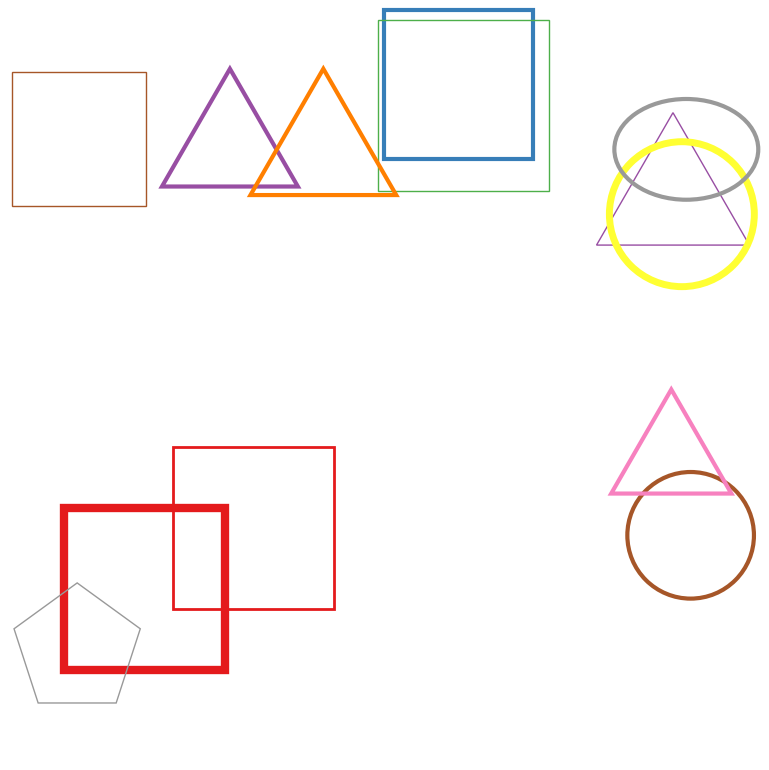[{"shape": "square", "thickness": 3, "radius": 0.52, "center": [0.187, 0.235]}, {"shape": "square", "thickness": 1, "radius": 0.52, "center": [0.33, 0.314]}, {"shape": "square", "thickness": 1.5, "radius": 0.48, "center": [0.595, 0.891]}, {"shape": "square", "thickness": 0.5, "radius": 0.56, "center": [0.602, 0.863]}, {"shape": "triangle", "thickness": 0.5, "radius": 0.57, "center": [0.874, 0.739]}, {"shape": "triangle", "thickness": 1.5, "radius": 0.51, "center": [0.299, 0.809]}, {"shape": "triangle", "thickness": 1.5, "radius": 0.55, "center": [0.42, 0.801]}, {"shape": "circle", "thickness": 2.5, "radius": 0.47, "center": [0.886, 0.722]}, {"shape": "circle", "thickness": 1.5, "radius": 0.41, "center": [0.897, 0.305]}, {"shape": "square", "thickness": 0.5, "radius": 0.44, "center": [0.103, 0.82]}, {"shape": "triangle", "thickness": 1.5, "radius": 0.45, "center": [0.872, 0.404]}, {"shape": "oval", "thickness": 1.5, "radius": 0.47, "center": [0.891, 0.806]}, {"shape": "pentagon", "thickness": 0.5, "radius": 0.43, "center": [0.1, 0.157]}]